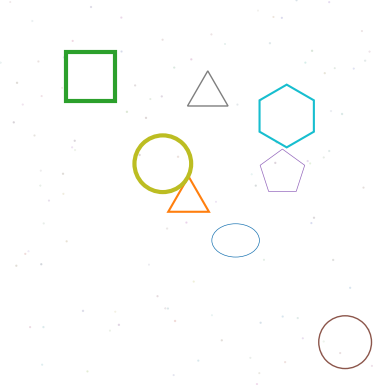[{"shape": "oval", "thickness": 0.5, "radius": 0.31, "center": [0.612, 0.376]}, {"shape": "triangle", "thickness": 1.5, "radius": 0.31, "center": [0.49, 0.48]}, {"shape": "square", "thickness": 3, "radius": 0.32, "center": [0.234, 0.8]}, {"shape": "pentagon", "thickness": 0.5, "radius": 0.3, "center": [0.734, 0.552]}, {"shape": "circle", "thickness": 1, "radius": 0.34, "center": [0.896, 0.111]}, {"shape": "triangle", "thickness": 1, "radius": 0.3, "center": [0.54, 0.755]}, {"shape": "circle", "thickness": 3, "radius": 0.37, "center": [0.423, 0.575]}, {"shape": "hexagon", "thickness": 1.5, "radius": 0.41, "center": [0.745, 0.699]}]